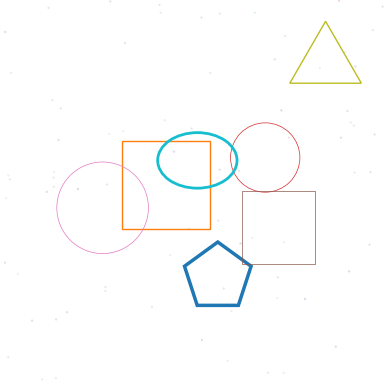[{"shape": "pentagon", "thickness": 2.5, "radius": 0.45, "center": [0.566, 0.28]}, {"shape": "square", "thickness": 1, "radius": 0.57, "center": [0.43, 0.521]}, {"shape": "circle", "thickness": 0.5, "radius": 0.45, "center": [0.689, 0.591]}, {"shape": "square", "thickness": 0.5, "radius": 0.48, "center": [0.723, 0.409]}, {"shape": "circle", "thickness": 0.5, "radius": 0.59, "center": [0.267, 0.46]}, {"shape": "triangle", "thickness": 1, "radius": 0.54, "center": [0.846, 0.837]}, {"shape": "oval", "thickness": 2, "radius": 0.52, "center": [0.513, 0.583]}]